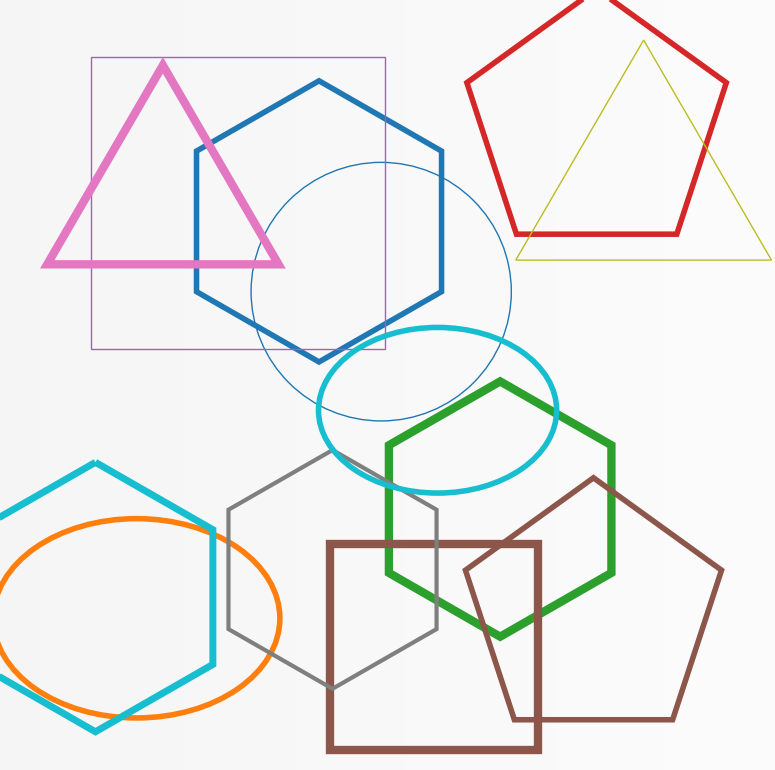[{"shape": "circle", "thickness": 0.5, "radius": 0.84, "center": [0.492, 0.621]}, {"shape": "hexagon", "thickness": 2, "radius": 0.91, "center": [0.412, 0.712]}, {"shape": "oval", "thickness": 2, "radius": 0.92, "center": [0.176, 0.197]}, {"shape": "hexagon", "thickness": 3, "radius": 0.83, "center": [0.645, 0.339]}, {"shape": "pentagon", "thickness": 2, "radius": 0.88, "center": [0.77, 0.838]}, {"shape": "square", "thickness": 0.5, "radius": 0.95, "center": [0.307, 0.737]}, {"shape": "square", "thickness": 3, "radius": 0.67, "center": [0.56, 0.16]}, {"shape": "pentagon", "thickness": 2, "radius": 0.87, "center": [0.766, 0.206]}, {"shape": "triangle", "thickness": 3, "radius": 0.86, "center": [0.21, 0.743]}, {"shape": "hexagon", "thickness": 1.5, "radius": 0.78, "center": [0.429, 0.261]}, {"shape": "triangle", "thickness": 0.5, "radius": 0.95, "center": [0.83, 0.757]}, {"shape": "hexagon", "thickness": 2.5, "radius": 0.87, "center": [0.123, 0.225]}, {"shape": "oval", "thickness": 2, "radius": 0.77, "center": [0.565, 0.467]}]